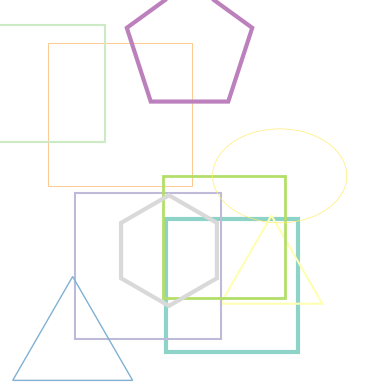[{"shape": "square", "thickness": 3, "radius": 0.86, "center": [0.603, 0.258]}, {"shape": "triangle", "thickness": 1.5, "radius": 0.76, "center": [0.705, 0.287]}, {"shape": "square", "thickness": 1.5, "radius": 0.95, "center": [0.384, 0.309]}, {"shape": "triangle", "thickness": 1, "radius": 0.9, "center": [0.189, 0.102]}, {"shape": "square", "thickness": 0.5, "radius": 0.93, "center": [0.311, 0.702]}, {"shape": "square", "thickness": 2, "radius": 0.79, "center": [0.581, 0.385]}, {"shape": "hexagon", "thickness": 3, "radius": 0.72, "center": [0.439, 0.349]}, {"shape": "pentagon", "thickness": 3, "radius": 0.86, "center": [0.492, 0.875]}, {"shape": "square", "thickness": 1.5, "radius": 0.76, "center": [0.121, 0.783]}, {"shape": "oval", "thickness": 0.5, "radius": 0.87, "center": [0.726, 0.543]}]